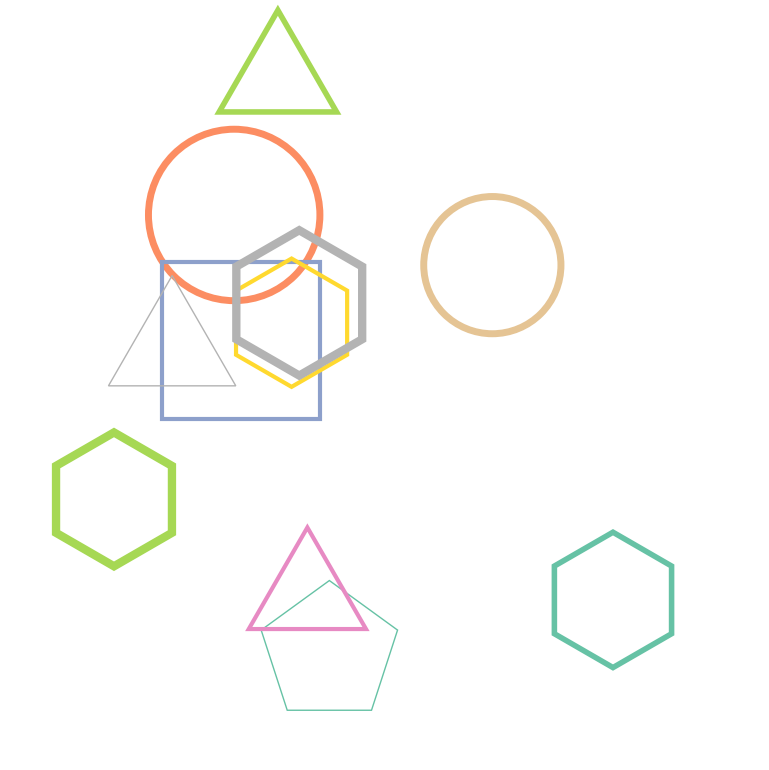[{"shape": "hexagon", "thickness": 2, "radius": 0.44, "center": [0.796, 0.221]}, {"shape": "pentagon", "thickness": 0.5, "radius": 0.47, "center": [0.428, 0.153]}, {"shape": "circle", "thickness": 2.5, "radius": 0.56, "center": [0.304, 0.721]}, {"shape": "square", "thickness": 1.5, "radius": 0.51, "center": [0.313, 0.558]}, {"shape": "triangle", "thickness": 1.5, "radius": 0.44, "center": [0.399, 0.227]}, {"shape": "hexagon", "thickness": 3, "radius": 0.43, "center": [0.148, 0.351]}, {"shape": "triangle", "thickness": 2, "radius": 0.44, "center": [0.361, 0.899]}, {"shape": "hexagon", "thickness": 1.5, "radius": 0.42, "center": [0.379, 0.581]}, {"shape": "circle", "thickness": 2.5, "radius": 0.45, "center": [0.639, 0.656]}, {"shape": "hexagon", "thickness": 3, "radius": 0.47, "center": [0.389, 0.607]}, {"shape": "triangle", "thickness": 0.5, "radius": 0.48, "center": [0.224, 0.547]}]